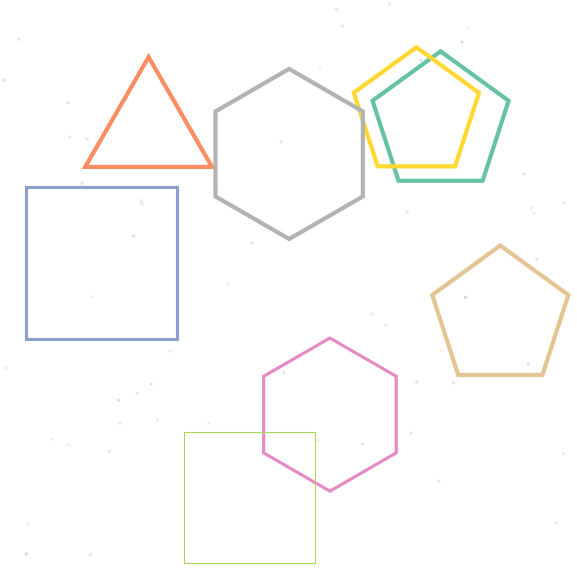[{"shape": "pentagon", "thickness": 2, "radius": 0.62, "center": [0.763, 0.786]}, {"shape": "triangle", "thickness": 2, "radius": 0.63, "center": [0.257, 0.774]}, {"shape": "square", "thickness": 1.5, "radius": 0.66, "center": [0.176, 0.543]}, {"shape": "hexagon", "thickness": 1.5, "radius": 0.66, "center": [0.571, 0.281]}, {"shape": "square", "thickness": 0.5, "radius": 0.57, "center": [0.433, 0.137]}, {"shape": "pentagon", "thickness": 2, "radius": 0.57, "center": [0.721, 0.803]}, {"shape": "pentagon", "thickness": 2, "radius": 0.62, "center": [0.866, 0.45]}, {"shape": "hexagon", "thickness": 2, "radius": 0.74, "center": [0.501, 0.733]}]